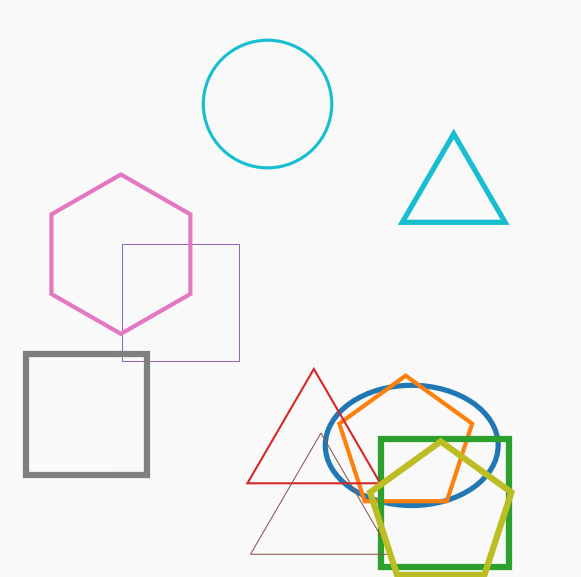[{"shape": "oval", "thickness": 2.5, "radius": 0.74, "center": [0.708, 0.228]}, {"shape": "pentagon", "thickness": 2, "radius": 0.6, "center": [0.698, 0.228]}, {"shape": "square", "thickness": 3, "radius": 0.55, "center": [0.766, 0.128]}, {"shape": "triangle", "thickness": 1, "radius": 0.66, "center": [0.54, 0.228]}, {"shape": "square", "thickness": 0.5, "radius": 0.5, "center": [0.311, 0.476]}, {"shape": "triangle", "thickness": 0.5, "radius": 0.7, "center": [0.552, 0.109]}, {"shape": "hexagon", "thickness": 2, "radius": 0.69, "center": [0.208, 0.559]}, {"shape": "square", "thickness": 3, "radius": 0.52, "center": [0.149, 0.281]}, {"shape": "pentagon", "thickness": 3, "radius": 0.64, "center": [0.758, 0.107]}, {"shape": "triangle", "thickness": 2.5, "radius": 0.51, "center": [0.781, 0.665]}, {"shape": "circle", "thickness": 1.5, "radius": 0.55, "center": [0.46, 0.819]}]